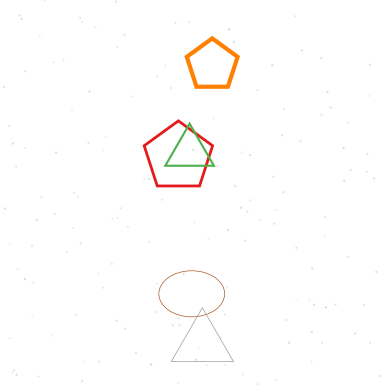[{"shape": "pentagon", "thickness": 2, "radius": 0.47, "center": [0.463, 0.593]}, {"shape": "triangle", "thickness": 1.5, "radius": 0.36, "center": [0.492, 0.606]}, {"shape": "pentagon", "thickness": 3, "radius": 0.35, "center": [0.551, 0.831]}, {"shape": "oval", "thickness": 0.5, "radius": 0.43, "center": [0.498, 0.237]}, {"shape": "triangle", "thickness": 0.5, "radius": 0.47, "center": [0.526, 0.107]}]